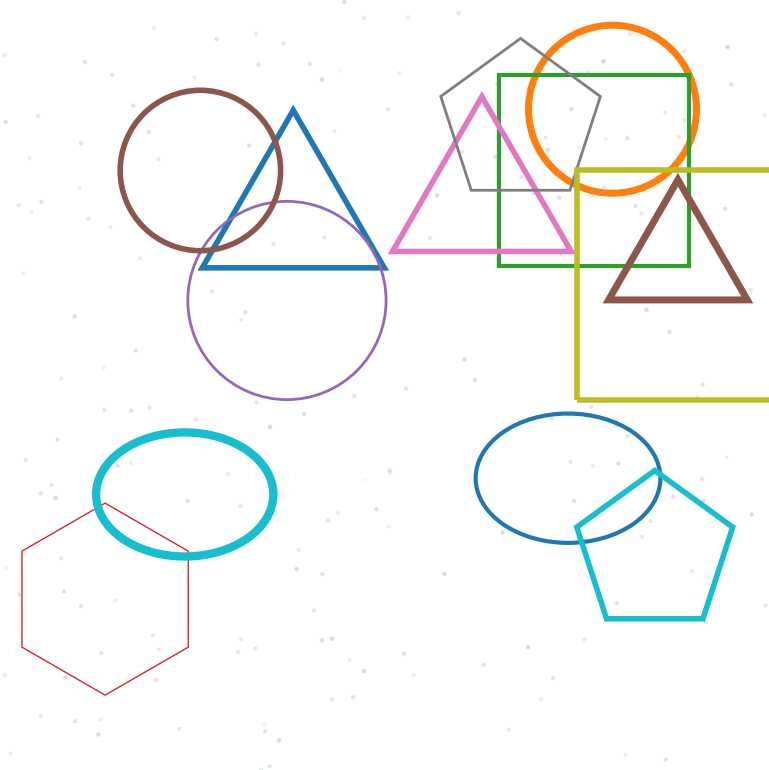[{"shape": "oval", "thickness": 1.5, "radius": 0.6, "center": [0.738, 0.379]}, {"shape": "triangle", "thickness": 2, "radius": 0.68, "center": [0.381, 0.72]}, {"shape": "circle", "thickness": 2.5, "radius": 0.55, "center": [0.795, 0.858]}, {"shape": "square", "thickness": 1.5, "radius": 0.62, "center": [0.771, 0.779]}, {"shape": "hexagon", "thickness": 0.5, "radius": 0.62, "center": [0.137, 0.222]}, {"shape": "circle", "thickness": 1, "radius": 0.64, "center": [0.373, 0.61]}, {"shape": "triangle", "thickness": 2.5, "radius": 0.52, "center": [0.88, 0.662]}, {"shape": "circle", "thickness": 2, "radius": 0.52, "center": [0.26, 0.779]}, {"shape": "triangle", "thickness": 2, "radius": 0.67, "center": [0.626, 0.74]}, {"shape": "pentagon", "thickness": 1, "radius": 0.54, "center": [0.676, 0.841]}, {"shape": "square", "thickness": 2, "radius": 0.75, "center": [0.899, 0.63]}, {"shape": "oval", "thickness": 3, "radius": 0.58, "center": [0.24, 0.358]}, {"shape": "pentagon", "thickness": 2, "radius": 0.53, "center": [0.85, 0.282]}]